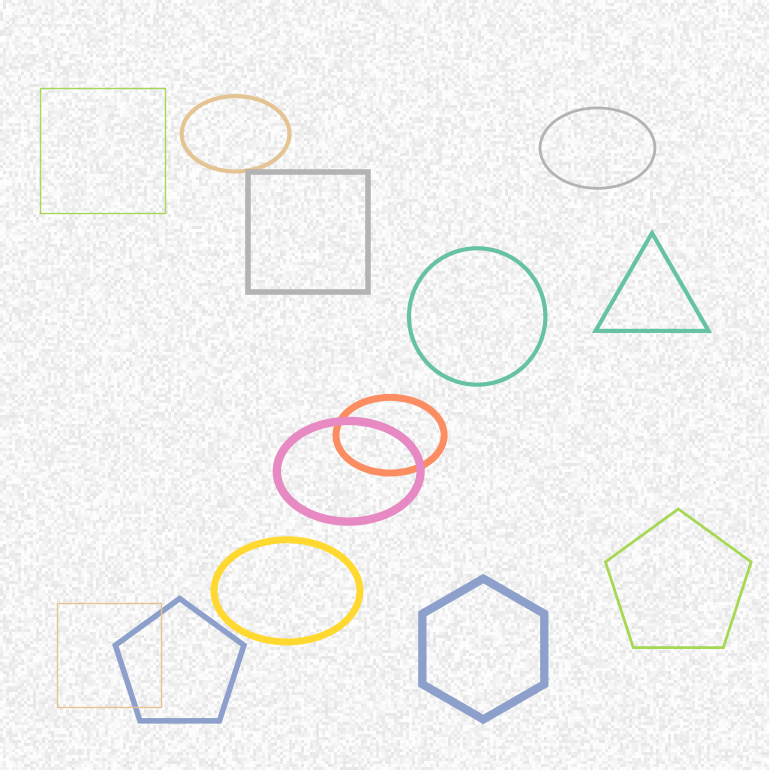[{"shape": "triangle", "thickness": 1.5, "radius": 0.42, "center": [0.847, 0.613]}, {"shape": "circle", "thickness": 1.5, "radius": 0.44, "center": [0.62, 0.589]}, {"shape": "oval", "thickness": 2.5, "radius": 0.35, "center": [0.507, 0.435]}, {"shape": "pentagon", "thickness": 2, "radius": 0.44, "center": [0.233, 0.135]}, {"shape": "hexagon", "thickness": 3, "radius": 0.46, "center": [0.628, 0.157]}, {"shape": "oval", "thickness": 3, "radius": 0.47, "center": [0.453, 0.388]}, {"shape": "square", "thickness": 0.5, "radius": 0.41, "center": [0.133, 0.805]}, {"shape": "pentagon", "thickness": 1, "radius": 0.5, "center": [0.881, 0.239]}, {"shape": "oval", "thickness": 2.5, "radius": 0.47, "center": [0.373, 0.233]}, {"shape": "oval", "thickness": 1.5, "radius": 0.35, "center": [0.306, 0.826]}, {"shape": "square", "thickness": 0.5, "radius": 0.34, "center": [0.142, 0.15]}, {"shape": "oval", "thickness": 1, "radius": 0.37, "center": [0.776, 0.808]}, {"shape": "square", "thickness": 2, "radius": 0.39, "center": [0.4, 0.698]}]